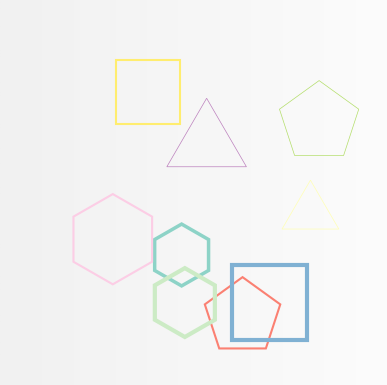[{"shape": "hexagon", "thickness": 2.5, "radius": 0.4, "center": [0.469, 0.338]}, {"shape": "triangle", "thickness": 0.5, "radius": 0.42, "center": [0.801, 0.447]}, {"shape": "pentagon", "thickness": 1.5, "radius": 0.51, "center": [0.626, 0.178]}, {"shape": "square", "thickness": 3, "radius": 0.48, "center": [0.695, 0.215]}, {"shape": "pentagon", "thickness": 0.5, "radius": 0.54, "center": [0.823, 0.683]}, {"shape": "hexagon", "thickness": 1.5, "radius": 0.59, "center": [0.291, 0.379]}, {"shape": "triangle", "thickness": 0.5, "radius": 0.59, "center": [0.533, 0.626]}, {"shape": "hexagon", "thickness": 3, "radius": 0.45, "center": [0.477, 0.214]}, {"shape": "square", "thickness": 1.5, "radius": 0.42, "center": [0.382, 0.762]}]